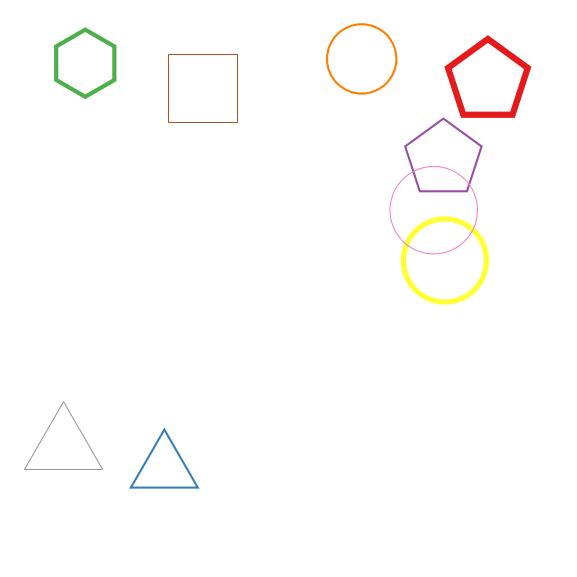[{"shape": "pentagon", "thickness": 3, "radius": 0.36, "center": [0.845, 0.859]}, {"shape": "triangle", "thickness": 1, "radius": 0.33, "center": [0.285, 0.188]}, {"shape": "hexagon", "thickness": 2, "radius": 0.29, "center": [0.148, 0.89]}, {"shape": "pentagon", "thickness": 1, "radius": 0.35, "center": [0.768, 0.724]}, {"shape": "circle", "thickness": 1, "radius": 0.3, "center": [0.626, 0.897]}, {"shape": "circle", "thickness": 2.5, "radius": 0.36, "center": [0.77, 0.548]}, {"shape": "square", "thickness": 0.5, "radius": 0.3, "center": [0.35, 0.847]}, {"shape": "circle", "thickness": 0.5, "radius": 0.38, "center": [0.751, 0.635]}, {"shape": "triangle", "thickness": 0.5, "radius": 0.39, "center": [0.11, 0.225]}]